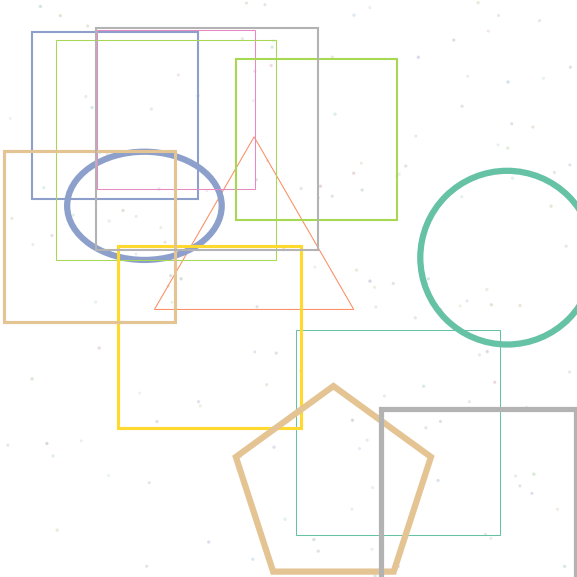[{"shape": "circle", "thickness": 3, "radius": 0.75, "center": [0.878, 0.553]}, {"shape": "square", "thickness": 0.5, "radius": 0.89, "center": [0.689, 0.25]}, {"shape": "triangle", "thickness": 0.5, "radius": 1.0, "center": [0.44, 0.563]}, {"shape": "square", "thickness": 1, "radius": 0.72, "center": [0.199, 0.799]}, {"shape": "oval", "thickness": 3, "radius": 0.67, "center": [0.25, 0.643]}, {"shape": "square", "thickness": 0.5, "radius": 0.69, "center": [0.305, 0.81]}, {"shape": "square", "thickness": 1, "radius": 0.7, "center": [0.548, 0.757]}, {"shape": "square", "thickness": 0.5, "radius": 0.95, "center": [0.287, 0.74]}, {"shape": "square", "thickness": 1.5, "radius": 0.79, "center": [0.363, 0.416]}, {"shape": "square", "thickness": 1.5, "radius": 0.74, "center": [0.155, 0.589]}, {"shape": "pentagon", "thickness": 3, "radius": 0.89, "center": [0.577, 0.153]}, {"shape": "square", "thickness": 1, "radius": 0.96, "center": [0.358, 0.758]}, {"shape": "square", "thickness": 2.5, "radius": 0.85, "center": [0.828, 0.122]}]